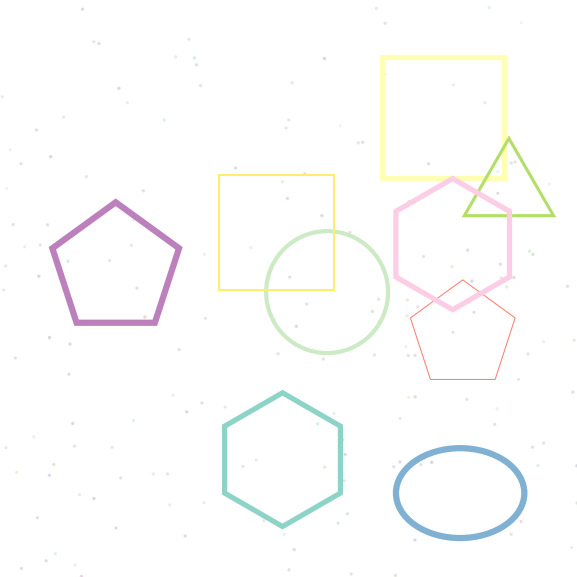[{"shape": "hexagon", "thickness": 2.5, "radius": 0.58, "center": [0.489, 0.203]}, {"shape": "square", "thickness": 2.5, "radius": 0.53, "center": [0.767, 0.796]}, {"shape": "pentagon", "thickness": 0.5, "radius": 0.48, "center": [0.801, 0.419]}, {"shape": "oval", "thickness": 3, "radius": 0.56, "center": [0.797, 0.145]}, {"shape": "triangle", "thickness": 1.5, "radius": 0.45, "center": [0.881, 0.67]}, {"shape": "hexagon", "thickness": 2.5, "radius": 0.57, "center": [0.784, 0.576]}, {"shape": "pentagon", "thickness": 3, "radius": 0.58, "center": [0.2, 0.534]}, {"shape": "circle", "thickness": 2, "radius": 0.53, "center": [0.566, 0.493]}, {"shape": "square", "thickness": 1, "radius": 0.5, "center": [0.479, 0.597]}]